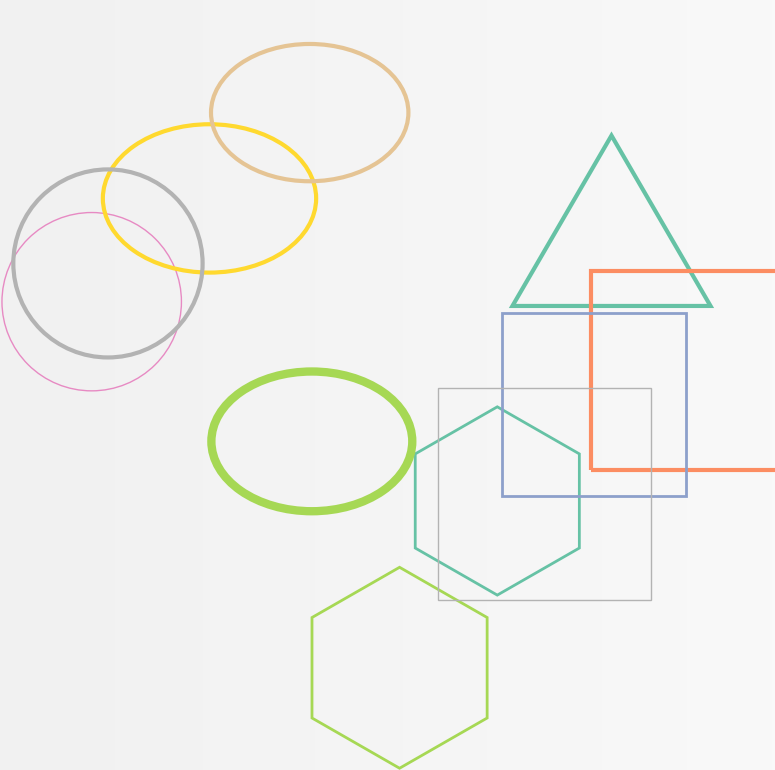[{"shape": "triangle", "thickness": 1.5, "radius": 0.74, "center": [0.789, 0.676]}, {"shape": "hexagon", "thickness": 1, "radius": 0.61, "center": [0.642, 0.349]}, {"shape": "square", "thickness": 1.5, "radius": 0.64, "center": [0.891, 0.518]}, {"shape": "square", "thickness": 1, "radius": 0.59, "center": [0.767, 0.475]}, {"shape": "circle", "thickness": 0.5, "radius": 0.58, "center": [0.118, 0.608]}, {"shape": "hexagon", "thickness": 1, "radius": 0.65, "center": [0.516, 0.133]}, {"shape": "oval", "thickness": 3, "radius": 0.65, "center": [0.402, 0.427]}, {"shape": "oval", "thickness": 1.5, "radius": 0.69, "center": [0.27, 0.742]}, {"shape": "oval", "thickness": 1.5, "radius": 0.64, "center": [0.4, 0.854]}, {"shape": "square", "thickness": 0.5, "radius": 0.69, "center": [0.703, 0.359]}, {"shape": "circle", "thickness": 1.5, "radius": 0.61, "center": [0.139, 0.658]}]